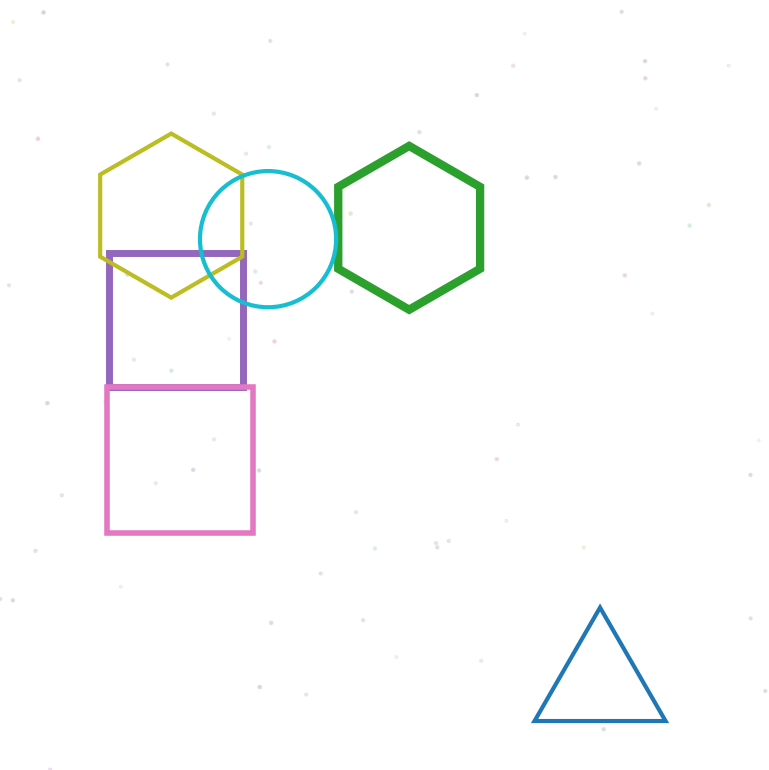[{"shape": "triangle", "thickness": 1.5, "radius": 0.49, "center": [0.779, 0.113]}, {"shape": "hexagon", "thickness": 3, "radius": 0.53, "center": [0.531, 0.704]}, {"shape": "square", "thickness": 2.5, "radius": 0.44, "center": [0.228, 0.584]}, {"shape": "square", "thickness": 2, "radius": 0.47, "center": [0.234, 0.402]}, {"shape": "hexagon", "thickness": 1.5, "radius": 0.53, "center": [0.222, 0.72]}, {"shape": "circle", "thickness": 1.5, "radius": 0.44, "center": [0.348, 0.689]}]